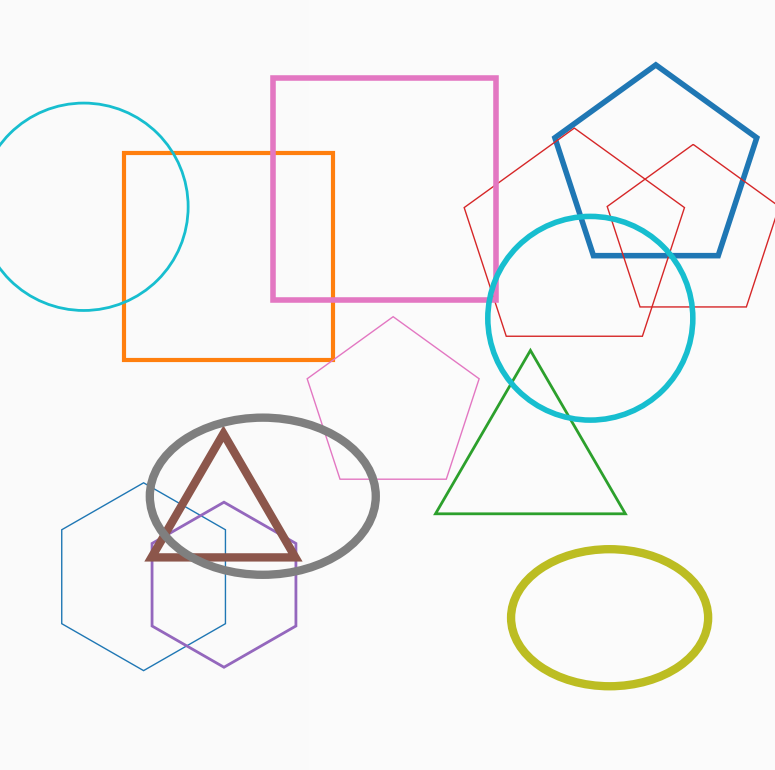[{"shape": "hexagon", "thickness": 0.5, "radius": 0.61, "center": [0.185, 0.251]}, {"shape": "pentagon", "thickness": 2, "radius": 0.68, "center": [0.846, 0.779]}, {"shape": "square", "thickness": 1.5, "radius": 0.67, "center": [0.295, 0.667]}, {"shape": "triangle", "thickness": 1, "radius": 0.71, "center": [0.684, 0.403]}, {"shape": "pentagon", "thickness": 0.5, "radius": 0.58, "center": [0.894, 0.696]}, {"shape": "pentagon", "thickness": 0.5, "radius": 0.75, "center": [0.741, 0.684]}, {"shape": "hexagon", "thickness": 1, "radius": 0.54, "center": [0.289, 0.241]}, {"shape": "triangle", "thickness": 3, "radius": 0.54, "center": [0.288, 0.33]}, {"shape": "pentagon", "thickness": 0.5, "radius": 0.58, "center": [0.507, 0.472]}, {"shape": "square", "thickness": 2, "radius": 0.72, "center": [0.497, 0.755]}, {"shape": "oval", "thickness": 3, "radius": 0.73, "center": [0.339, 0.356]}, {"shape": "oval", "thickness": 3, "radius": 0.64, "center": [0.787, 0.198]}, {"shape": "circle", "thickness": 2, "radius": 0.66, "center": [0.762, 0.587]}, {"shape": "circle", "thickness": 1, "radius": 0.67, "center": [0.108, 0.731]}]